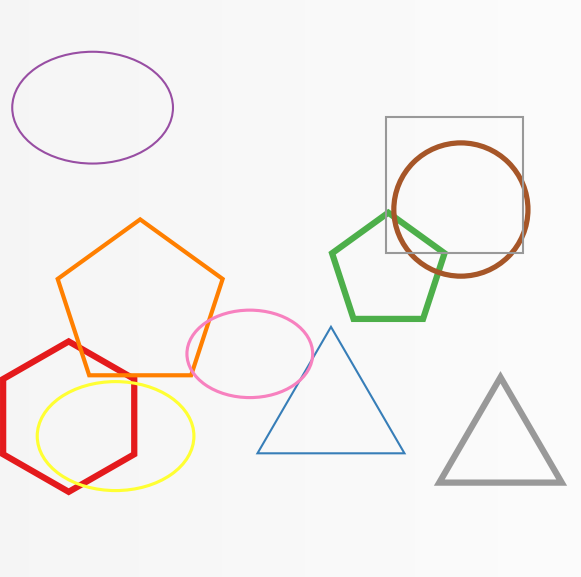[{"shape": "hexagon", "thickness": 3, "radius": 0.65, "center": [0.118, 0.278]}, {"shape": "triangle", "thickness": 1, "radius": 0.73, "center": [0.569, 0.287]}, {"shape": "pentagon", "thickness": 3, "radius": 0.51, "center": [0.668, 0.529]}, {"shape": "oval", "thickness": 1, "radius": 0.69, "center": [0.159, 0.813]}, {"shape": "pentagon", "thickness": 2, "radius": 0.75, "center": [0.241, 0.47]}, {"shape": "oval", "thickness": 1.5, "radius": 0.67, "center": [0.199, 0.244]}, {"shape": "circle", "thickness": 2.5, "radius": 0.58, "center": [0.793, 0.636]}, {"shape": "oval", "thickness": 1.5, "radius": 0.54, "center": [0.43, 0.386]}, {"shape": "triangle", "thickness": 3, "radius": 0.61, "center": [0.861, 0.224]}, {"shape": "square", "thickness": 1, "radius": 0.59, "center": [0.782, 0.679]}]